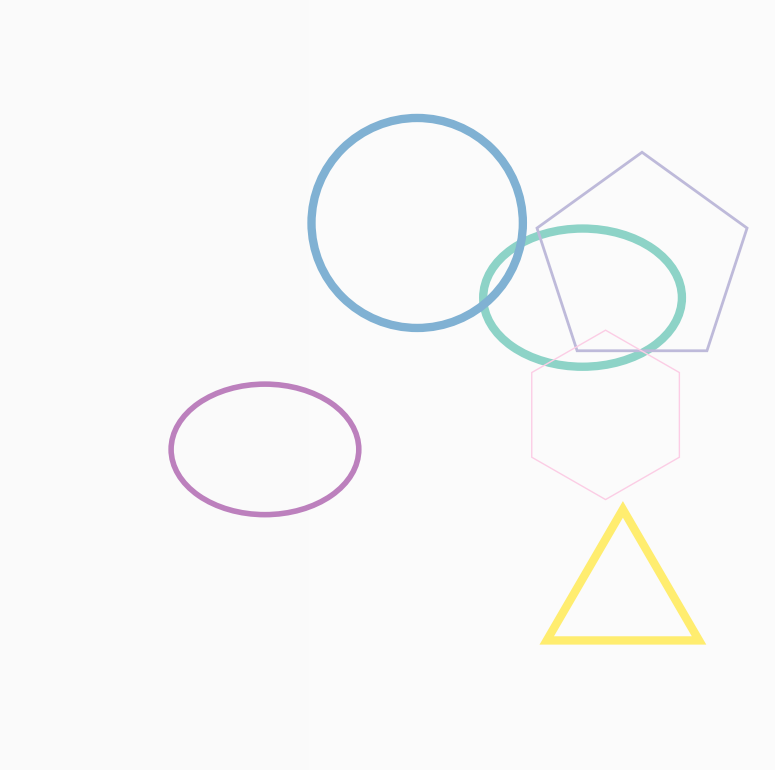[{"shape": "oval", "thickness": 3, "radius": 0.64, "center": [0.752, 0.613]}, {"shape": "pentagon", "thickness": 1, "radius": 0.71, "center": [0.828, 0.66]}, {"shape": "circle", "thickness": 3, "radius": 0.68, "center": [0.538, 0.71]}, {"shape": "hexagon", "thickness": 0.5, "radius": 0.55, "center": [0.781, 0.461]}, {"shape": "oval", "thickness": 2, "radius": 0.61, "center": [0.342, 0.416]}, {"shape": "triangle", "thickness": 3, "radius": 0.57, "center": [0.804, 0.225]}]